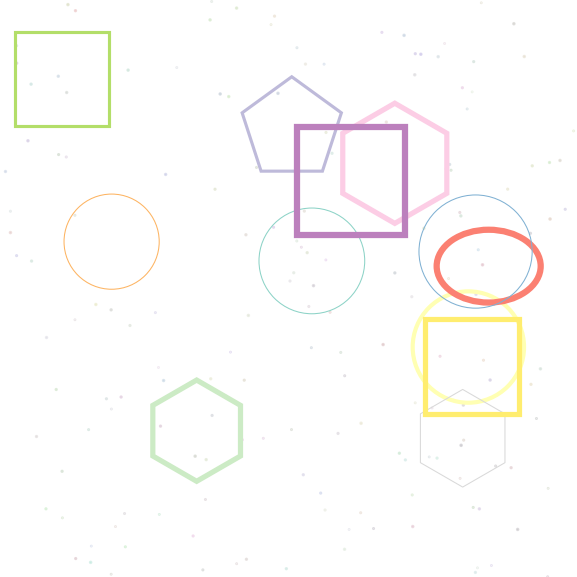[{"shape": "circle", "thickness": 0.5, "radius": 0.46, "center": [0.54, 0.547]}, {"shape": "circle", "thickness": 2, "radius": 0.48, "center": [0.811, 0.398]}, {"shape": "pentagon", "thickness": 1.5, "radius": 0.45, "center": [0.505, 0.776]}, {"shape": "oval", "thickness": 3, "radius": 0.45, "center": [0.846, 0.538]}, {"shape": "circle", "thickness": 0.5, "radius": 0.49, "center": [0.823, 0.564]}, {"shape": "circle", "thickness": 0.5, "radius": 0.41, "center": [0.193, 0.581]}, {"shape": "square", "thickness": 1.5, "radius": 0.41, "center": [0.108, 0.863]}, {"shape": "hexagon", "thickness": 2.5, "radius": 0.52, "center": [0.684, 0.716]}, {"shape": "hexagon", "thickness": 0.5, "radius": 0.42, "center": [0.801, 0.24]}, {"shape": "square", "thickness": 3, "radius": 0.46, "center": [0.608, 0.686]}, {"shape": "hexagon", "thickness": 2.5, "radius": 0.44, "center": [0.341, 0.253]}, {"shape": "square", "thickness": 2.5, "radius": 0.41, "center": [0.817, 0.365]}]